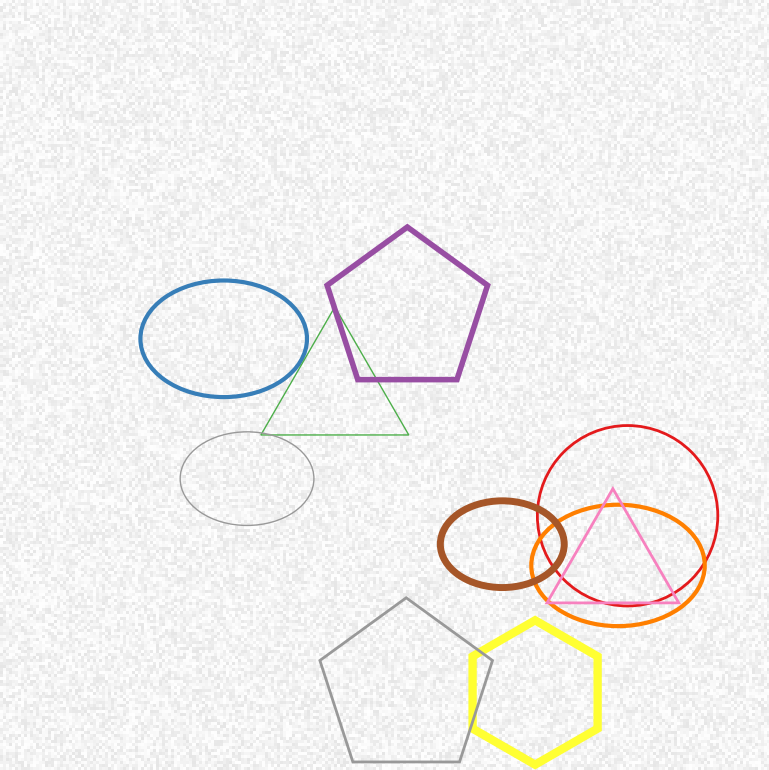[{"shape": "circle", "thickness": 1, "radius": 0.59, "center": [0.815, 0.33]}, {"shape": "oval", "thickness": 1.5, "radius": 0.54, "center": [0.291, 0.56]}, {"shape": "triangle", "thickness": 0.5, "radius": 0.55, "center": [0.435, 0.491]}, {"shape": "pentagon", "thickness": 2, "radius": 0.55, "center": [0.529, 0.596]}, {"shape": "oval", "thickness": 1.5, "radius": 0.56, "center": [0.803, 0.266]}, {"shape": "hexagon", "thickness": 3, "radius": 0.47, "center": [0.695, 0.101]}, {"shape": "oval", "thickness": 2.5, "radius": 0.4, "center": [0.652, 0.293]}, {"shape": "triangle", "thickness": 1, "radius": 0.49, "center": [0.796, 0.266]}, {"shape": "pentagon", "thickness": 1, "radius": 0.59, "center": [0.528, 0.106]}, {"shape": "oval", "thickness": 0.5, "radius": 0.43, "center": [0.321, 0.378]}]